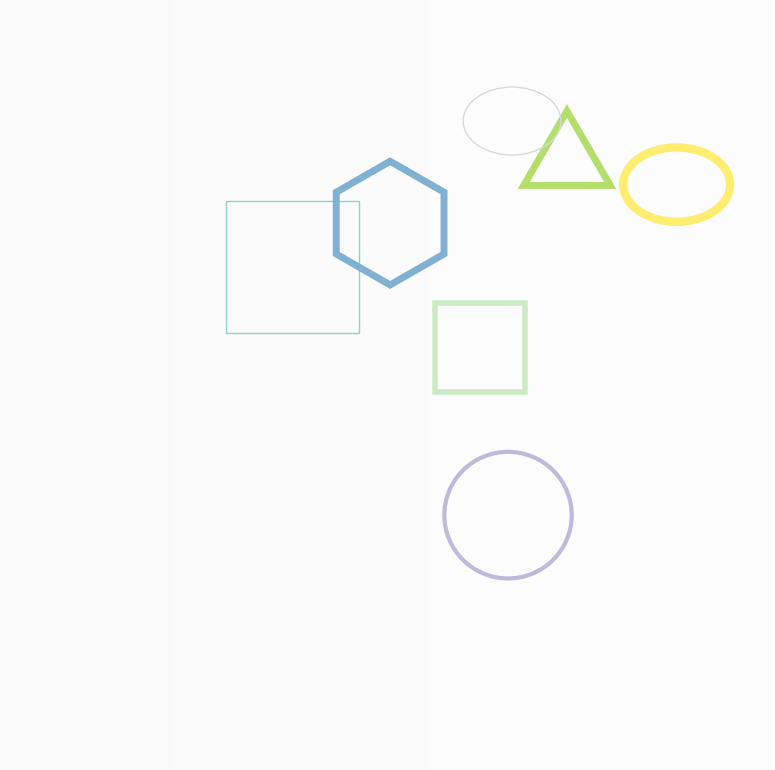[{"shape": "square", "thickness": 0.5, "radius": 0.43, "center": [0.377, 0.653]}, {"shape": "circle", "thickness": 1.5, "radius": 0.41, "center": [0.656, 0.331]}, {"shape": "hexagon", "thickness": 2.5, "radius": 0.4, "center": [0.503, 0.71]}, {"shape": "triangle", "thickness": 2.5, "radius": 0.32, "center": [0.732, 0.791]}, {"shape": "oval", "thickness": 0.5, "radius": 0.32, "center": [0.661, 0.843]}, {"shape": "square", "thickness": 2, "radius": 0.29, "center": [0.619, 0.549]}, {"shape": "oval", "thickness": 3, "radius": 0.34, "center": [0.873, 0.76]}]